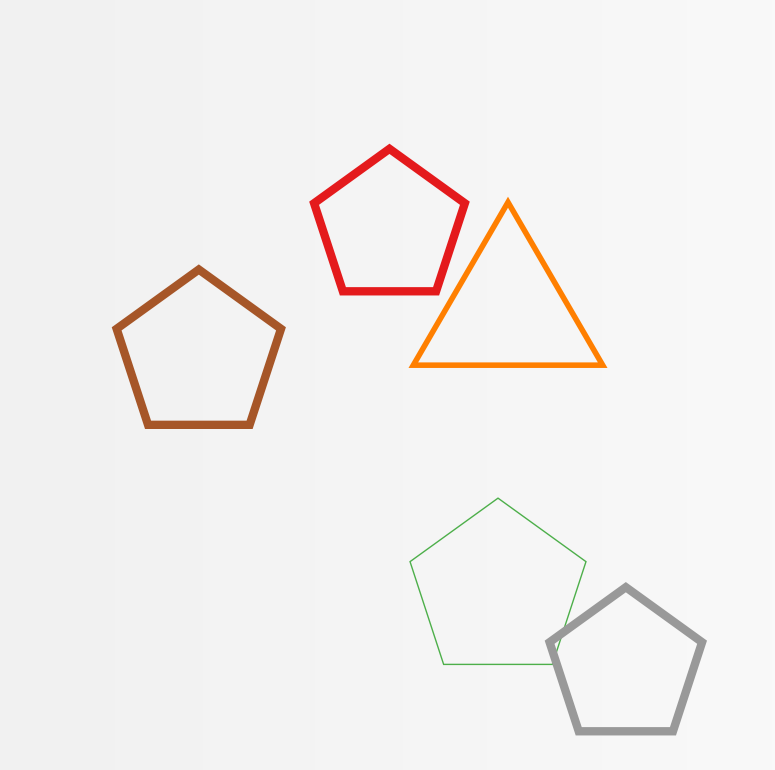[{"shape": "pentagon", "thickness": 3, "radius": 0.51, "center": [0.503, 0.704]}, {"shape": "pentagon", "thickness": 0.5, "radius": 0.6, "center": [0.643, 0.234]}, {"shape": "triangle", "thickness": 2, "radius": 0.71, "center": [0.655, 0.596]}, {"shape": "pentagon", "thickness": 3, "radius": 0.56, "center": [0.257, 0.538]}, {"shape": "pentagon", "thickness": 3, "radius": 0.52, "center": [0.808, 0.134]}]